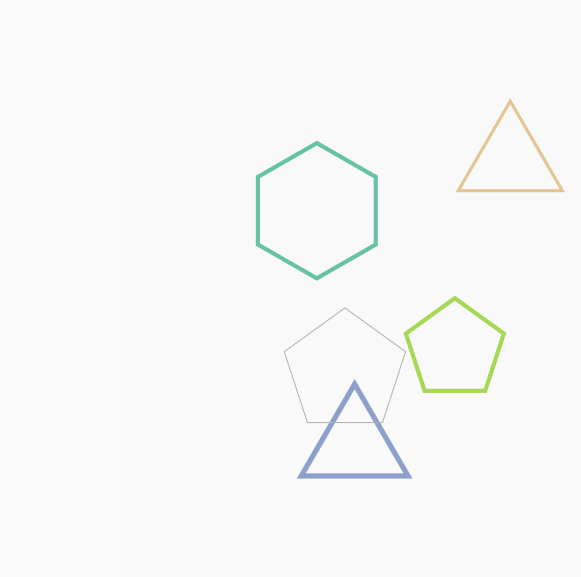[{"shape": "hexagon", "thickness": 2, "radius": 0.59, "center": [0.545, 0.634]}, {"shape": "triangle", "thickness": 2.5, "radius": 0.53, "center": [0.61, 0.228]}, {"shape": "pentagon", "thickness": 2, "radius": 0.44, "center": [0.783, 0.394]}, {"shape": "triangle", "thickness": 1.5, "radius": 0.52, "center": [0.878, 0.721]}, {"shape": "pentagon", "thickness": 0.5, "radius": 0.55, "center": [0.593, 0.356]}]